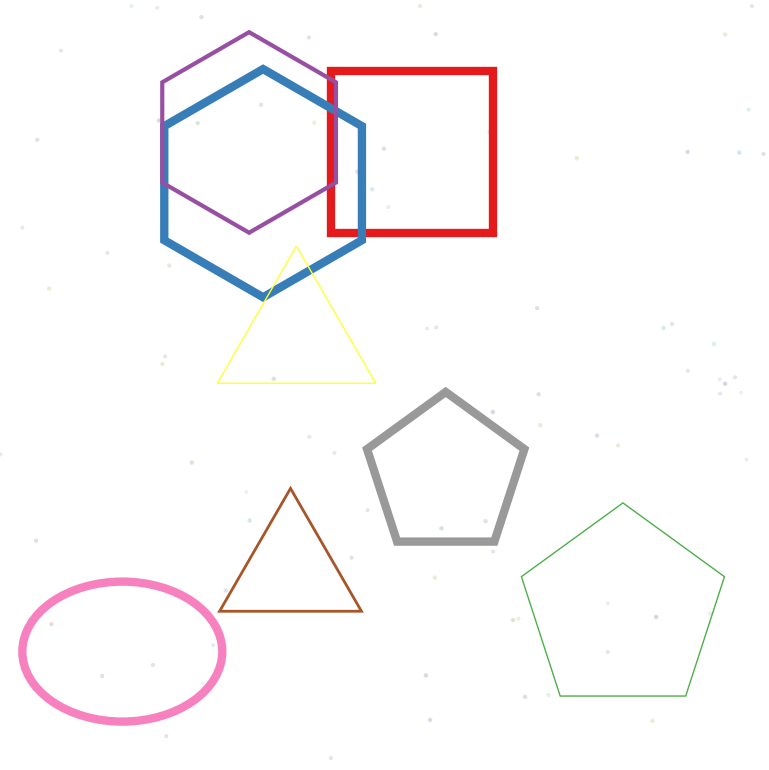[{"shape": "square", "thickness": 3, "radius": 0.53, "center": [0.535, 0.802]}, {"shape": "hexagon", "thickness": 3, "radius": 0.74, "center": [0.342, 0.762]}, {"shape": "pentagon", "thickness": 0.5, "radius": 0.69, "center": [0.809, 0.208]}, {"shape": "hexagon", "thickness": 1.5, "radius": 0.65, "center": [0.324, 0.828]}, {"shape": "triangle", "thickness": 0.5, "radius": 0.59, "center": [0.385, 0.562]}, {"shape": "triangle", "thickness": 1, "radius": 0.53, "center": [0.377, 0.259]}, {"shape": "oval", "thickness": 3, "radius": 0.65, "center": [0.159, 0.154]}, {"shape": "pentagon", "thickness": 3, "radius": 0.54, "center": [0.579, 0.384]}]